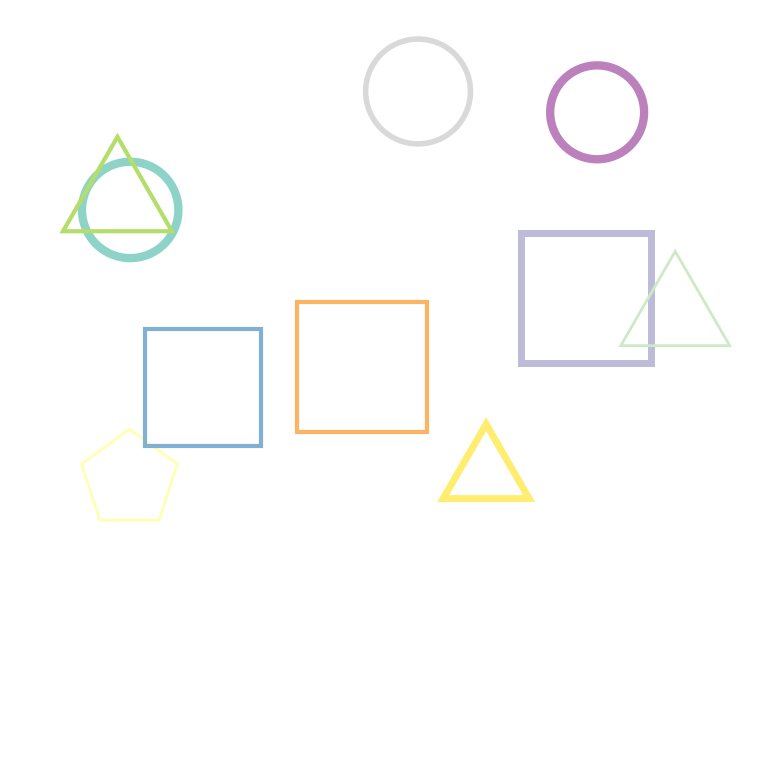[{"shape": "circle", "thickness": 3, "radius": 0.31, "center": [0.169, 0.727]}, {"shape": "pentagon", "thickness": 1, "radius": 0.33, "center": [0.168, 0.377]}, {"shape": "square", "thickness": 2.5, "radius": 0.42, "center": [0.762, 0.613]}, {"shape": "square", "thickness": 1.5, "radius": 0.38, "center": [0.264, 0.497]}, {"shape": "square", "thickness": 1.5, "radius": 0.42, "center": [0.47, 0.523]}, {"shape": "triangle", "thickness": 1.5, "radius": 0.41, "center": [0.153, 0.741]}, {"shape": "circle", "thickness": 2, "radius": 0.34, "center": [0.543, 0.881]}, {"shape": "circle", "thickness": 3, "radius": 0.3, "center": [0.776, 0.854]}, {"shape": "triangle", "thickness": 1, "radius": 0.41, "center": [0.877, 0.592]}, {"shape": "triangle", "thickness": 2.5, "radius": 0.32, "center": [0.631, 0.385]}]